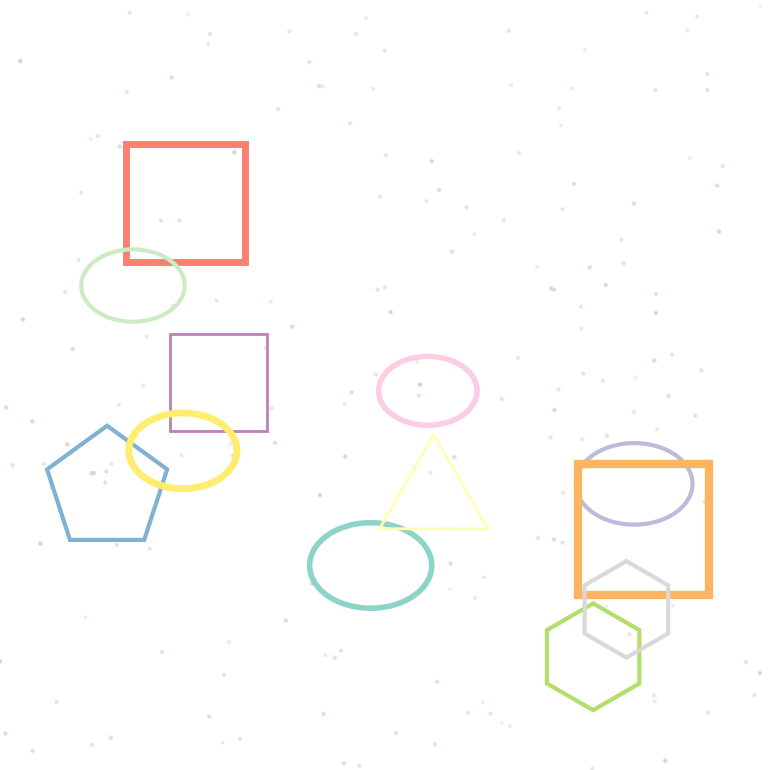[{"shape": "oval", "thickness": 2, "radius": 0.4, "center": [0.481, 0.266]}, {"shape": "triangle", "thickness": 1, "radius": 0.41, "center": [0.563, 0.354]}, {"shape": "oval", "thickness": 1.5, "radius": 0.38, "center": [0.824, 0.372]}, {"shape": "square", "thickness": 2.5, "radius": 0.39, "center": [0.241, 0.736]}, {"shape": "pentagon", "thickness": 1.5, "radius": 0.41, "center": [0.139, 0.365]}, {"shape": "square", "thickness": 3, "radius": 0.43, "center": [0.835, 0.312]}, {"shape": "hexagon", "thickness": 1.5, "radius": 0.35, "center": [0.77, 0.147]}, {"shape": "oval", "thickness": 2, "radius": 0.32, "center": [0.556, 0.492]}, {"shape": "hexagon", "thickness": 1.5, "radius": 0.31, "center": [0.814, 0.209]}, {"shape": "square", "thickness": 1, "radius": 0.32, "center": [0.283, 0.503]}, {"shape": "oval", "thickness": 1.5, "radius": 0.34, "center": [0.173, 0.629]}, {"shape": "oval", "thickness": 2.5, "radius": 0.35, "center": [0.237, 0.415]}]